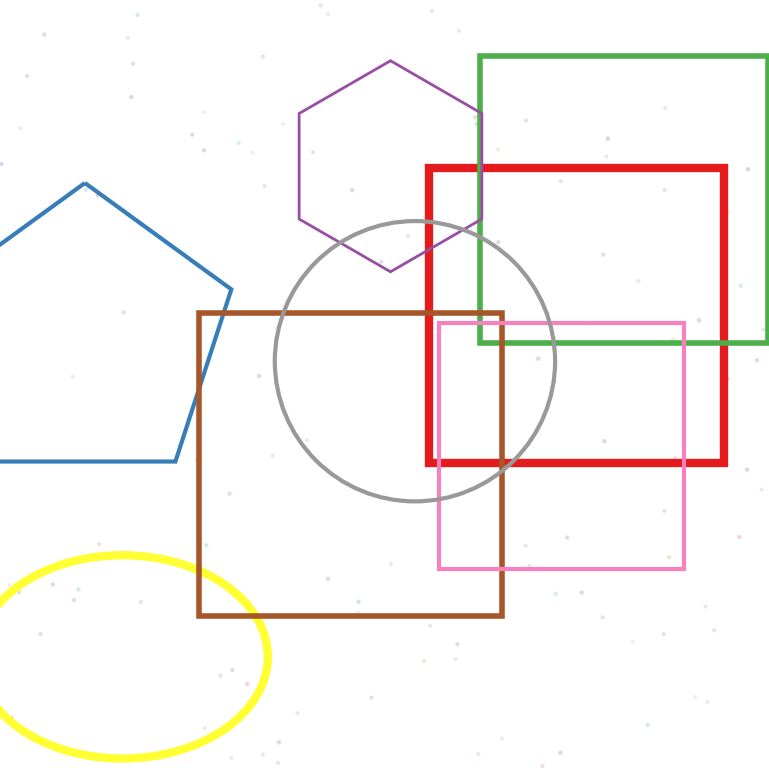[{"shape": "square", "thickness": 3, "radius": 0.96, "center": [0.749, 0.591]}, {"shape": "pentagon", "thickness": 1.5, "radius": 1.0, "center": [0.11, 0.562]}, {"shape": "square", "thickness": 2, "radius": 0.93, "center": [0.811, 0.741]}, {"shape": "hexagon", "thickness": 1, "radius": 0.69, "center": [0.507, 0.784]}, {"shape": "oval", "thickness": 3, "radius": 0.94, "center": [0.159, 0.147]}, {"shape": "square", "thickness": 2, "radius": 0.99, "center": [0.455, 0.397]}, {"shape": "square", "thickness": 1.5, "radius": 0.8, "center": [0.729, 0.421]}, {"shape": "circle", "thickness": 1.5, "radius": 0.91, "center": [0.539, 0.531]}]